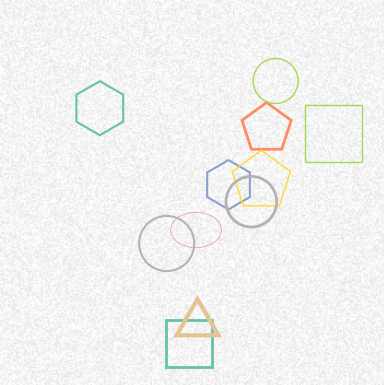[{"shape": "square", "thickness": 2, "radius": 0.3, "center": [0.491, 0.108]}, {"shape": "hexagon", "thickness": 1.5, "radius": 0.35, "center": [0.259, 0.719]}, {"shape": "pentagon", "thickness": 2, "radius": 0.34, "center": [0.692, 0.667]}, {"shape": "hexagon", "thickness": 1.5, "radius": 0.32, "center": [0.594, 0.52]}, {"shape": "oval", "thickness": 0.5, "radius": 0.33, "center": [0.509, 0.403]}, {"shape": "circle", "thickness": 1, "radius": 0.29, "center": [0.716, 0.79]}, {"shape": "square", "thickness": 1, "radius": 0.37, "center": [0.866, 0.653]}, {"shape": "pentagon", "thickness": 1, "radius": 0.4, "center": [0.679, 0.53]}, {"shape": "triangle", "thickness": 3, "radius": 0.31, "center": [0.513, 0.16]}, {"shape": "circle", "thickness": 1.5, "radius": 0.36, "center": [0.433, 0.368]}, {"shape": "circle", "thickness": 2, "radius": 0.33, "center": [0.653, 0.476]}]